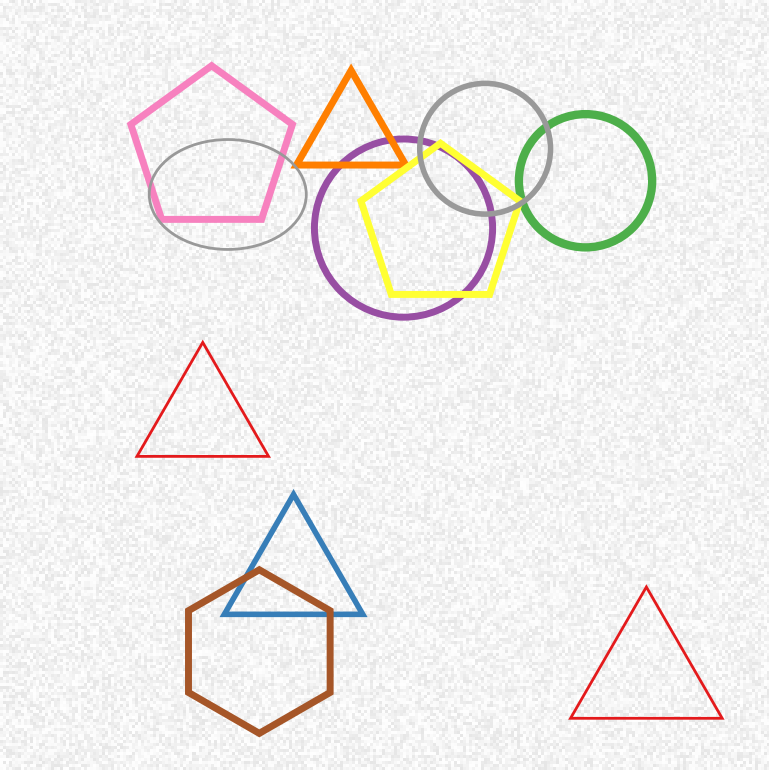[{"shape": "triangle", "thickness": 1, "radius": 0.57, "center": [0.839, 0.124]}, {"shape": "triangle", "thickness": 1, "radius": 0.49, "center": [0.263, 0.457]}, {"shape": "triangle", "thickness": 2, "radius": 0.52, "center": [0.381, 0.254]}, {"shape": "circle", "thickness": 3, "radius": 0.43, "center": [0.76, 0.765]}, {"shape": "circle", "thickness": 2.5, "radius": 0.58, "center": [0.524, 0.704]}, {"shape": "triangle", "thickness": 2.5, "radius": 0.41, "center": [0.456, 0.827]}, {"shape": "pentagon", "thickness": 2.5, "radius": 0.54, "center": [0.572, 0.705]}, {"shape": "hexagon", "thickness": 2.5, "radius": 0.53, "center": [0.337, 0.154]}, {"shape": "pentagon", "thickness": 2.5, "radius": 0.55, "center": [0.275, 0.804]}, {"shape": "circle", "thickness": 2, "radius": 0.42, "center": [0.63, 0.807]}, {"shape": "oval", "thickness": 1, "radius": 0.51, "center": [0.296, 0.747]}]